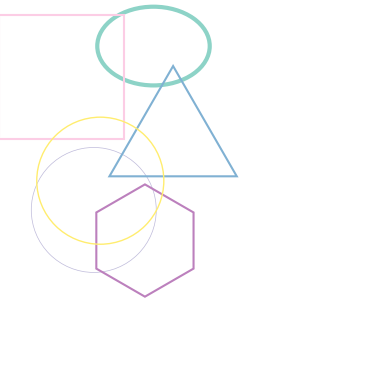[{"shape": "oval", "thickness": 3, "radius": 0.73, "center": [0.399, 0.88]}, {"shape": "circle", "thickness": 0.5, "radius": 0.81, "center": [0.244, 0.455]}, {"shape": "triangle", "thickness": 1.5, "radius": 0.95, "center": [0.45, 0.638]}, {"shape": "square", "thickness": 1.5, "radius": 0.81, "center": [0.16, 0.8]}, {"shape": "hexagon", "thickness": 1.5, "radius": 0.73, "center": [0.376, 0.375]}, {"shape": "circle", "thickness": 1, "radius": 0.83, "center": [0.261, 0.531]}]